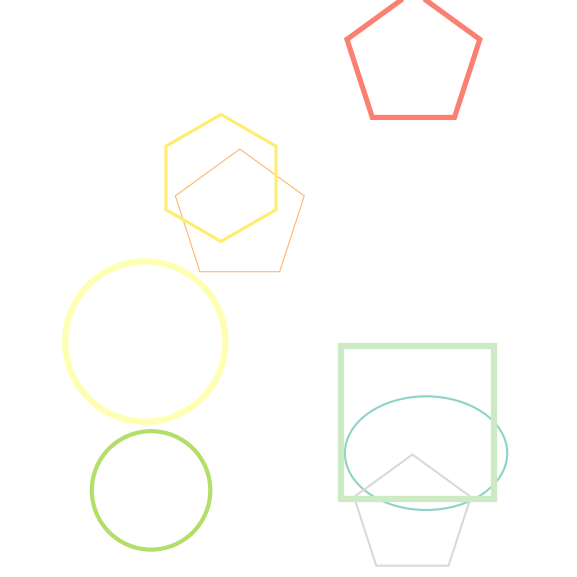[{"shape": "oval", "thickness": 1, "radius": 0.7, "center": [0.738, 0.214]}, {"shape": "circle", "thickness": 3, "radius": 0.69, "center": [0.252, 0.408]}, {"shape": "pentagon", "thickness": 2.5, "radius": 0.6, "center": [0.716, 0.894]}, {"shape": "pentagon", "thickness": 0.5, "radius": 0.59, "center": [0.415, 0.624]}, {"shape": "circle", "thickness": 2, "radius": 0.51, "center": [0.262, 0.15]}, {"shape": "pentagon", "thickness": 1, "radius": 0.53, "center": [0.714, 0.106]}, {"shape": "square", "thickness": 3, "radius": 0.66, "center": [0.723, 0.268]}, {"shape": "hexagon", "thickness": 1.5, "radius": 0.55, "center": [0.383, 0.691]}]